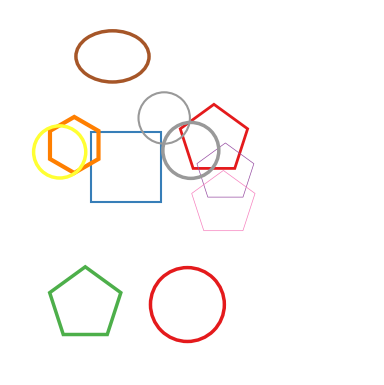[{"shape": "circle", "thickness": 2.5, "radius": 0.48, "center": [0.487, 0.209]}, {"shape": "pentagon", "thickness": 2, "radius": 0.46, "center": [0.556, 0.637]}, {"shape": "square", "thickness": 1.5, "radius": 0.46, "center": [0.327, 0.565]}, {"shape": "pentagon", "thickness": 2.5, "radius": 0.49, "center": [0.221, 0.21]}, {"shape": "pentagon", "thickness": 0.5, "radius": 0.39, "center": [0.585, 0.551]}, {"shape": "hexagon", "thickness": 3, "radius": 0.36, "center": [0.193, 0.623]}, {"shape": "circle", "thickness": 2.5, "radius": 0.34, "center": [0.155, 0.605]}, {"shape": "oval", "thickness": 2.5, "radius": 0.47, "center": [0.292, 0.854]}, {"shape": "pentagon", "thickness": 0.5, "radius": 0.43, "center": [0.58, 0.471]}, {"shape": "circle", "thickness": 2.5, "radius": 0.36, "center": [0.496, 0.609]}, {"shape": "circle", "thickness": 1.5, "radius": 0.33, "center": [0.427, 0.694]}]